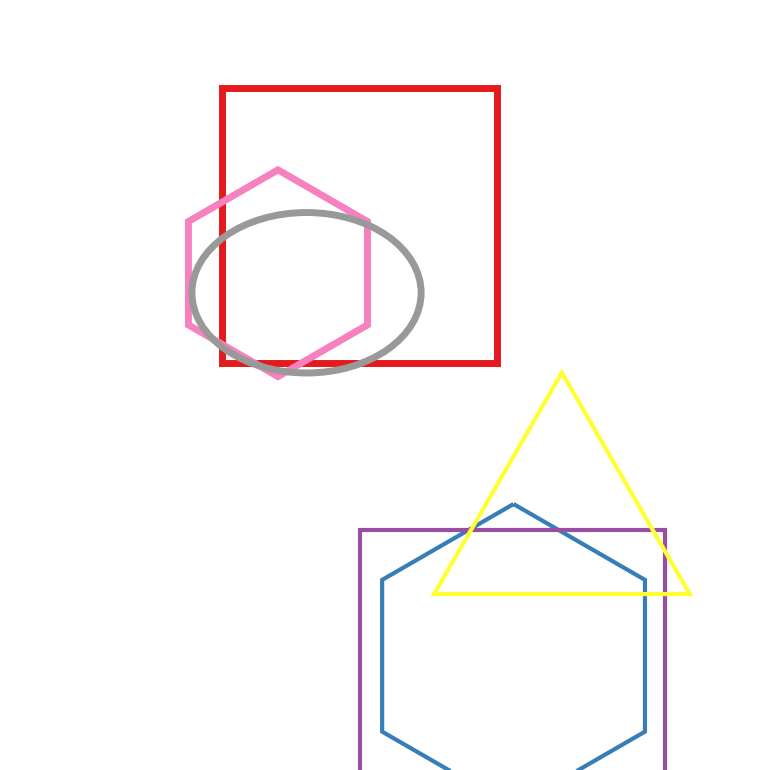[{"shape": "square", "thickness": 2.5, "radius": 0.89, "center": [0.467, 0.707]}, {"shape": "hexagon", "thickness": 1.5, "radius": 0.99, "center": [0.667, 0.148]}, {"shape": "square", "thickness": 1.5, "radius": 0.99, "center": [0.666, 0.113]}, {"shape": "triangle", "thickness": 1.5, "radius": 0.96, "center": [0.73, 0.324]}, {"shape": "hexagon", "thickness": 2.5, "radius": 0.67, "center": [0.361, 0.645]}, {"shape": "oval", "thickness": 2.5, "radius": 0.74, "center": [0.398, 0.62]}]